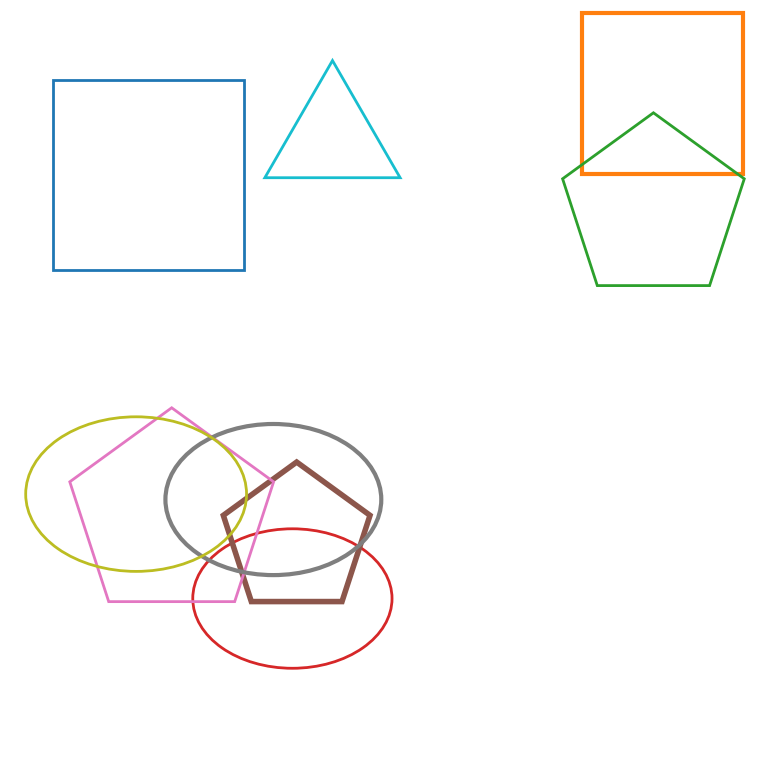[{"shape": "square", "thickness": 1, "radius": 0.62, "center": [0.193, 0.773]}, {"shape": "square", "thickness": 1.5, "radius": 0.52, "center": [0.86, 0.879]}, {"shape": "pentagon", "thickness": 1, "radius": 0.62, "center": [0.849, 0.729]}, {"shape": "oval", "thickness": 1, "radius": 0.65, "center": [0.38, 0.223]}, {"shape": "pentagon", "thickness": 2, "radius": 0.5, "center": [0.385, 0.3]}, {"shape": "pentagon", "thickness": 1, "radius": 0.7, "center": [0.223, 0.331]}, {"shape": "oval", "thickness": 1.5, "radius": 0.7, "center": [0.355, 0.351]}, {"shape": "oval", "thickness": 1, "radius": 0.72, "center": [0.177, 0.358]}, {"shape": "triangle", "thickness": 1, "radius": 0.51, "center": [0.432, 0.82]}]